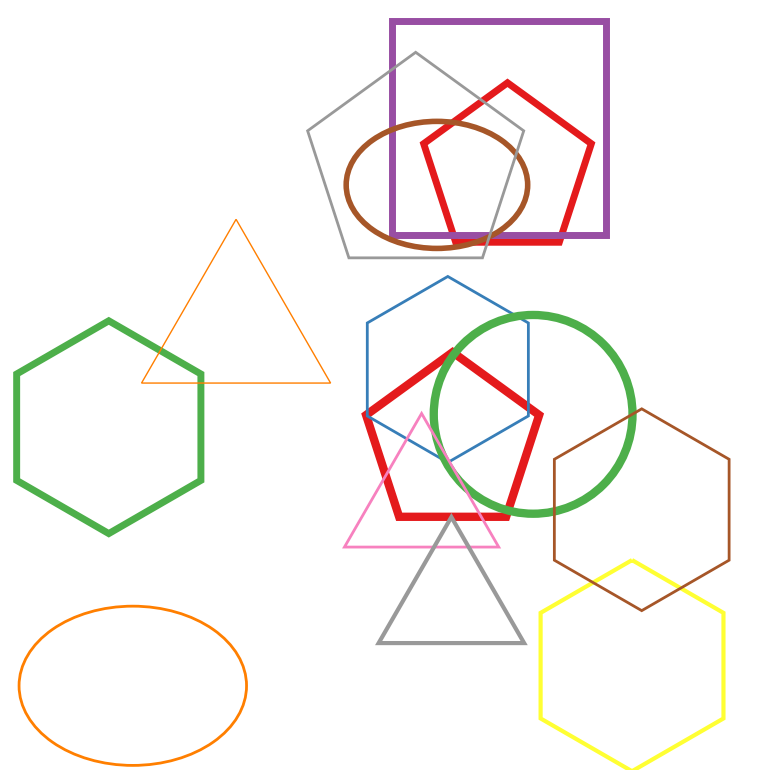[{"shape": "pentagon", "thickness": 3, "radius": 0.59, "center": [0.588, 0.424]}, {"shape": "pentagon", "thickness": 2.5, "radius": 0.57, "center": [0.659, 0.778]}, {"shape": "hexagon", "thickness": 1, "radius": 0.6, "center": [0.582, 0.52]}, {"shape": "hexagon", "thickness": 2.5, "radius": 0.69, "center": [0.141, 0.445]}, {"shape": "circle", "thickness": 3, "radius": 0.65, "center": [0.692, 0.462]}, {"shape": "square", "thickness": 2.5, "radius": 0.69, "center": [0.648, 0.833]}, {"shape": "triangle", "thickness": 0.5, "radius": 0.71, "center": [0.307, 0.573]}, {"shape": "oval", "thickness": 1, "radius": 0.74, "center": [0.172, 0.109]}, {"shape": "hexagon", "thickness": 1.5, "radius": 0.69, "center": [0.821, 0.136]}, {"shape": "hexagon", "thickness": 1, "radius": 0.66, "center": [0.833, 0.338]}, {"shape": "oval", "thickness": 2, "radius": 0.59, "center": [0.567, 0.76]}, {"shape": "triangle", "thickness": 1, "radius": 0.58, "center": [0.548, 0.347]}, {"shape": "triangle", "thickness": 1.5, "radius": 0.55, "center": [0.586, 0.219]}, {"shape": "pentagon", "thickness": 1, "radius": 0.74, "center": [0.54, 0.785]}]